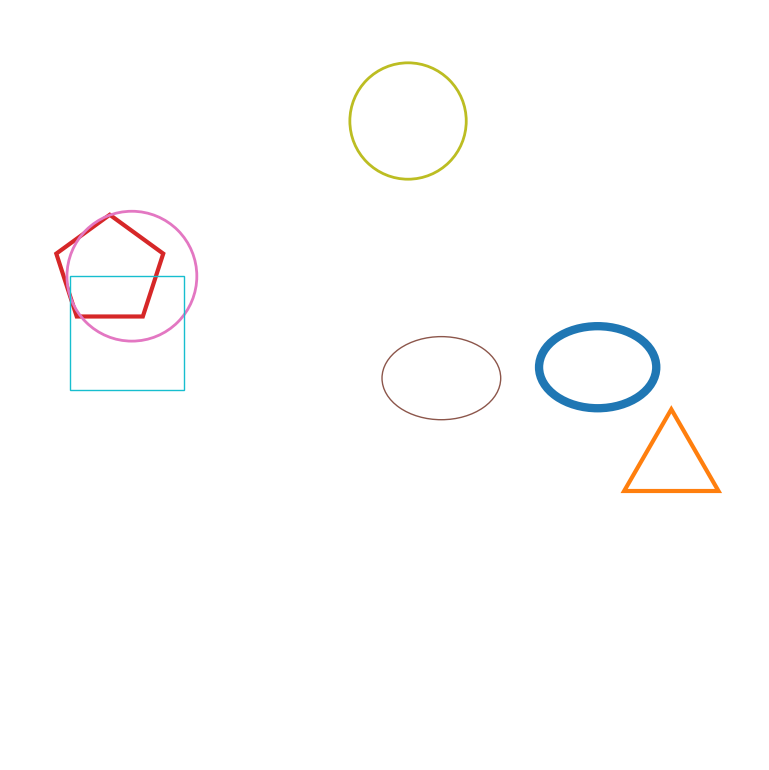[{"shape": "oval", "thickness": 3, "radius": 0.38, "center": [0.776, 0.523]}, {"shape": "triangle", "thickness": 1.5, "radius": 0.35, "center": [0.872, 0.398]}, {"shape": "pentagon", "thickness": 1.5, "radius": 0.37, "center": [0.143, 0.648]}, {"shape": "oval", "thickness": 0.5, "radius": 0.39, "center": [0.573, 0.509]}, {"shape": "circle", "thickness": 1, "radius": 0.42, "center": [0.171, 0.641]}, {"shape": "circle", "thickness": 1, "radius": 0.38, "center": [0.53, 0.843]}, {"shape": "square", "thickness": 0.5, "radius": 0.37, "center": [0.165, 0.567]}]